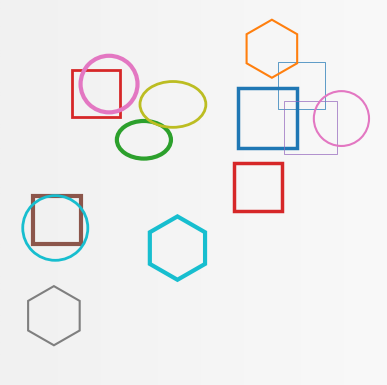[{"shape": "square", "thickness": 0.5, "radius": 0.3, "center": [0.779, 0.778]}, {"shape": "square", "thickness": 2.5, "radius": 0.39, "center": [0.69, 0.694]}, {"shape": "hexagon", "thickness": 1.5, "radius": 0.38, "center": [0.702, 0.873]}, {"shape": "oval", "thickness": 3, "radius": 0.35, "center": [0.371, 0.637]}, {"shape": "square", "thickness": 2.5, "radius": 0.31, "center": [0.665, 0.514]}, {"shape": "square", "thickness": 2, "radius": 0.31, "center": [0.248, 0.758]}, {"shape": "square", "thickness": 0.5, "radius": 0.34, "center": [0.802, 0.668]}, {"shape": "square", "thickness": 3, "radius": 0.31, "center": [0.147, 0.429]}, {"shape": "circle", "thickness": 1.5, "radius": 0.36, "center": [0.881, 0.692]}, {"shape": "circle", "thickness": 3, "radius": 0.37, "center": [0.281, 0.782]}, {"shape": "hexagon", "thickness": 1.5, "radius": 0.38, "center": [0.139, 0.18]}, {"shape": "oval", "thickness": 2, "radius": 0.43, "center": [0.446, 0.729]}, {"shape": "circle", "thickness": 2, "radius": 0.42, "center": [0.143, 0.408]}, {"shape": "hexagon", "thickness": 3, "radius": 0.41, "center": [0.458, 0.356]}]